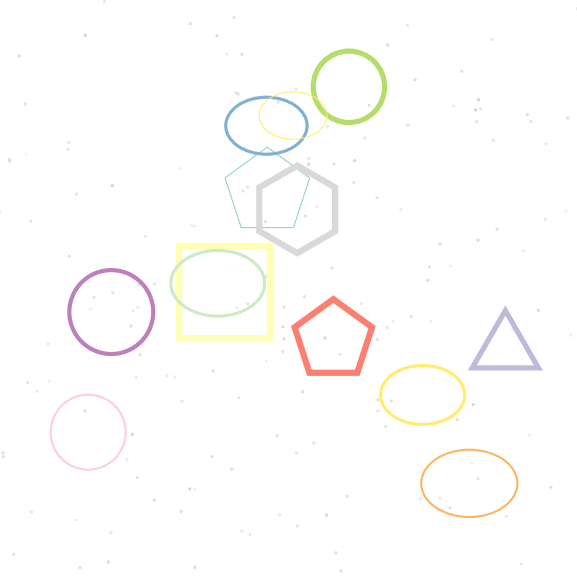[{"shape": "pentagon", "thickness": 0.5, "radius": 0.39, "center": [0.463, 0.667]}, {"shape": "square", "thickness": 3, "radius": 0.4, "center": [0.388, 0.493]}, {"shape": "triangle", "thickness": 2.5, "radius": 0.33, "center": [0.875, 0.395]}, {"shape": "pentagon", "thickness": 3, "radius": 0.35, "center": [0.577, 0.411]}, {"shape": "oval", "thickness": 1.5, "radius": 0.35, "center": [0.461, 0.781]}, {"shape": "oval", "thickness": 1, "radius": 0.42, "center": [0.813, 0.162]}, {"shape": "circle", "thickness": 2.5, "radius": 0.31, "center": [0.604, 0.849]}, {"shape": "circle", "thickness": 1, "radius": 0.32, "center": [0.153, 0.251]}, {"shape": "hexagon", "thickness": 3, "radius": 0.38, "center": [0.515, 0.637]}, {"shape": "circle", "thickness": 2, "radius": 0.36, "center": [0.193, 0.459]}, {"shape": "oval", "thickness": 1.5, "radius": 0.41, "center": [0.377, 0.509]}, {"shape": "oval", "thickness": 1.5, "radius": 0.36, "center": [0.732, 0.315]}, {"shape": "oval", "thickness": 0.5, "radius": 0.29, "center": [0.507, 0.799]}]